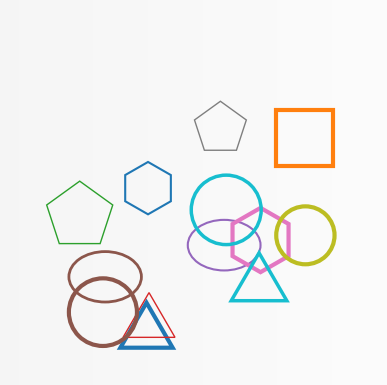[{"shape": "hexagon", "thickness": 1.5, "radius": 0.34, "center": [0.382, 0.511]}, {"shape": "triangle", "thickness": 3, "radius": 0.39, "center": [0.378, 0.136]}, {"shape": "square", "thickness": 3, "radius": 0.36, "center": [0.786, 0.641]}, {"shape": "pentagon", "thickness": 1, "radius": 0.45, "center": [0.206, 0.44]}, {"shape": "triangle", "thickness": 1, "radius": 0.39, "center": [0.385, 0.163]}, {"shape": "oval", "thickness": 1.5, "radius": 0.47, "center": [0.578, 0.363]}, {"shape": "circle", "thickness": 3, "radius": 0.44, "center": [0.266, 0.189]}, {"shape": "oval", "thickness": 2, "radius": 0.47, "center": [0.271, 0.281]}, {"shape": "hexagon", "thickness": 3, "radius": 0.42, "center": [0.672, 0.377]}, {"shape": "pentagon", "thickness": 1, "radius": 0.35, "center": [0.569, 0.667]}, {"shape": "circle", "thickness": 3, "radius": 0.38, "center": [0.788, 0.389]}, {"shape": "circle", "thickness": 2.5, "radius": 0.45, "center": [0.584, 0.455]}, {"shape": "triangle", "thickness": 2.5, "radius": 0.41, "center": [0.668, 0.26]}]